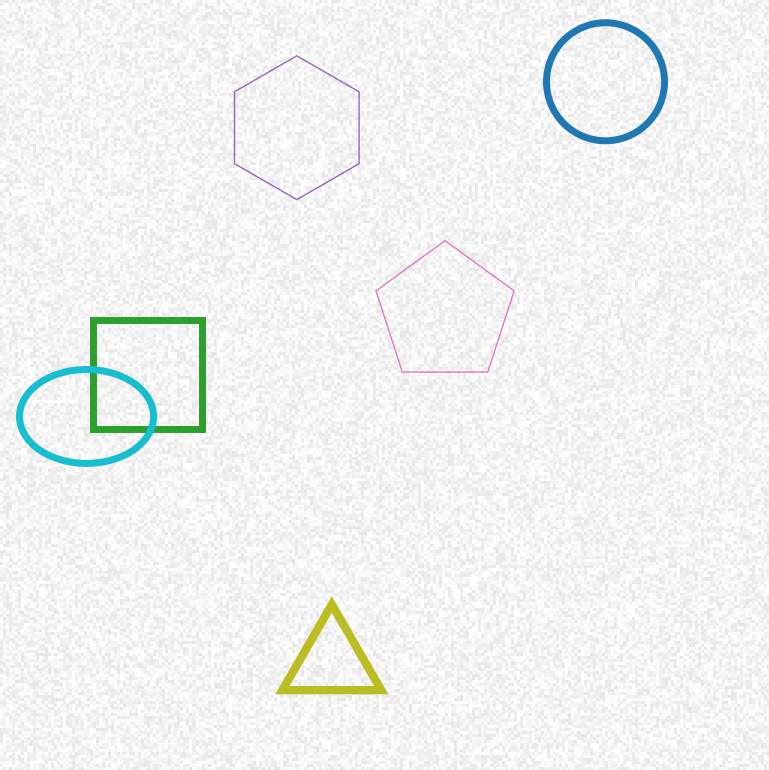[{"shape": "circle", "thickness": 2.5, "radius": 0.38, "center": [0.786, 0.894]}, {"shape": "square", "thickness": 2.5, "radius": 0.35, "center": [0.192, 0.513]}, {"shape": "hexagon", "thickness": 0.5, "radius": 0.47, "center": [0.385, 0.834]}, {"shape": "pentagon", "thickness": 0.5, "radius": 0.47, "center": [0.578, 0.593]}, {"shape": "triangle", "thickness": 3, "radius": 0.37, "center": [0.431, 0.141]}, {"shape": "oval", "thickness": 2.5, "radius": 0.44, "center": [0.112, 0.459]}]